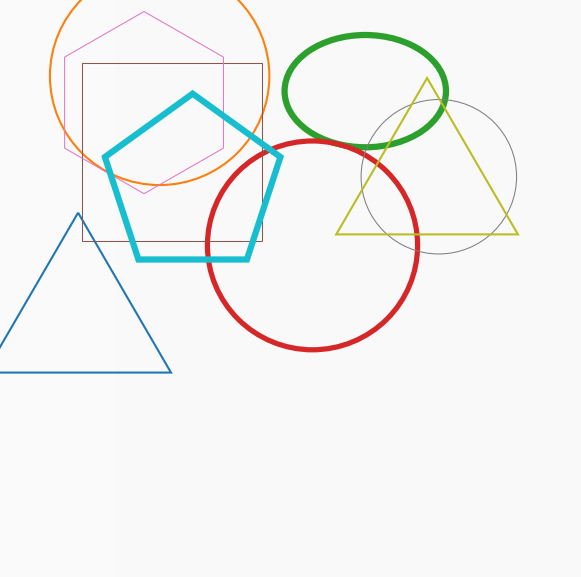[{"shape": "triangle", "thickness": 1, "radius": 0.92, "center": [0.134, 0.446]}, {"shape": "circle", "thickness": 1, "radius": 0.94, "center": [0.275, 0.867]}, {"shape": "oval", "thickness": 3, "radius": 0.69, "center": [0.628, 0.841]}, {"shape": "circle", "thickness": 2.5, "radius": 0.9, "center": [0.538, 0.574]}, {"shape": "square", "thickness": 0.5, "radius": 0.77, "center": [0.296, 0.736]}, {"shape": "hexagon", "thickness": 0.5, "radius": 0.79, "center": [0.248, 0.821]}, {"shape": "circle", "thickness": 0.5, "radius": 0.67, "center": [0.755, 0.693]}, {"shape": "triangle", "thickness": 1, "radius": 0.9, "center": [0.735, 0.684]}, {"shape": "pentagon", "thickness": 3, "radius": 0.79, "center": [0.331, 0.678]}]